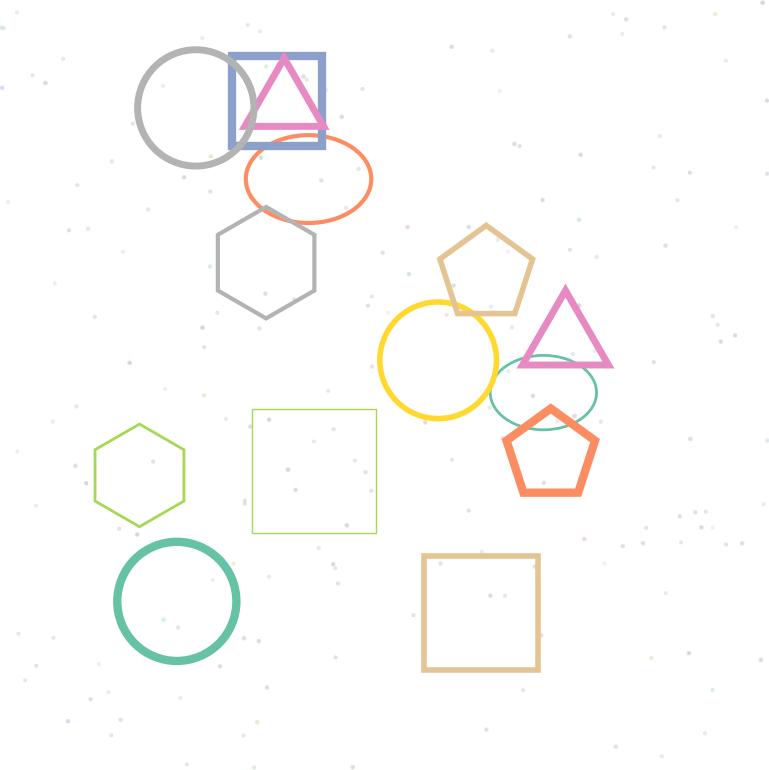[{"shape": "oval", "thickness": 1, "radius": 0.35, "center": [0.706, 0.49]}, {"shape": "circle", "thickness": 3, "radius": 0.39, "center": [0.23, 0.219]}, {"shape": "pentagon", "thickness": 3, "radius": 0.3, "center": [0.715, 0.409]}, {"shape": "oval", "thickness": 1.5, "radius": 0.41, "center": [0.401, 0.767]}, {"shape": "square", "thickness": 3, "radius": 0.29, "center": [0.36, 0.869]}, {"shape": "triangle", "thickness": 2.5, "radius": 0.3, "center": [0.369, 0.865]}, {"shape": "triangle", "thickness": 2.5, "radius": 0.32, "center": [0.734, 0.558]}, {"shape": "hexagon", "thickness": 1, "radius": 0.33, "center": [0.181, 0.383]}, {"shape": "square", "thickness": 0.5, "radius": 0.4, "center": [0.408, 0.388]}, {"shape": "circle", "thickness": 2, "radius": 0.38, "center": [0.569, 0.532]}, {"shape": "square", "thickness": 2, "radius": 0.37, "center": [0.625, 0.203]}, {"shape": "pentagon", "thickness": 2, "radius": 0.32, "center": [0.631, 0.644]}, {"shape": "hexagon", "thickness": 1.5, "radius": 0.36, "center": [0.346, 0.659]}, {"shape": "circle", "thickness": 2.5, "radius": 0.38, "center": [0.254, 0.86]}]